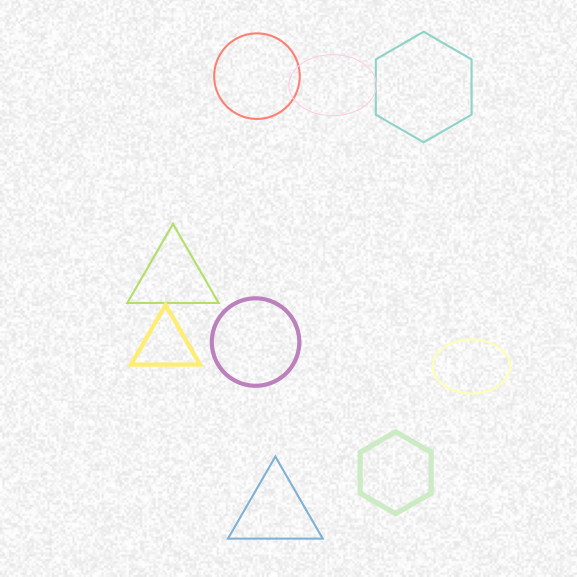[{"shape": "hexagon", "thickness": 1, "radius": 0.48, "center": [0.734, 0.848]}, {"shape": "oval", "thickness": 1, "radius": 0.33, "center": [0.816, 0.365]}, {"shape": "circle", "thickness": 1, "radius": 0.37, "center": [0.445, 0.867]}, {"shape": "triangle", "thickness": 1, "radius": 0.47, "center": [0.477, 0.114]}, {"shape": "triangle", "thickness": 1, "radius": 0.46, "center": [0.3, 0.52]}, {"shape": "oval", "thickness": 0.5, "radius": 0.38, "center": [0.576, 0.852]}, {"shape": "circle", "thickness": 2, "radius": 0.38, "center": [0.443, 0.407]}, {"shape": "hexagon", "thickness": 2.5, "radius": 0.35, "center": [0.685, 0.181]}, {"shape": "triangle", "thickness": 2, "radius": 0.34, "center": [0.287, 0.402]}]